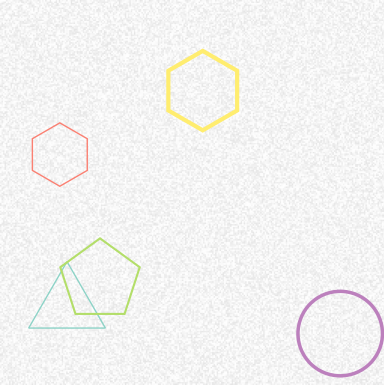[{"shape": "triangle", "thickness": 1, "radius": 0.58, "center": [0.174, 0.205]}, {"shape": "hexagon", "thickness": 1, "radius": 0.41, "center": [0.155, 0.599]}, {"shape": "pentagon", "thickness": 1.5, "radius": 0.54, "center": [0.26, 0.272]}, {"shape": "circle", "thickness": 2.5, "radius": 0.55, "center": [0.884, 0.134]}, {"shape": "hexagon", "thickness": 3, "radius": 0.52, "center": [0.527, 0.765]}]